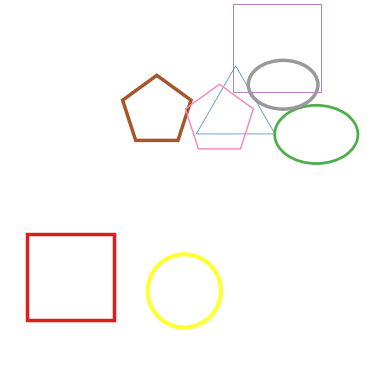[{"shape": "square", "thickness": 2.5, "radius": 0.56, "center": [0.183, 0.28]}, {"shape": "triangle", "thickness": 0.5, "radius": 0.59, "center": [0.612, 0.711]}, {"shape": "oval", "thickness": 2, "radius": 0.54, "center": [0.822, 0.651]}, {"shape": "square", "thickness": 0.5, "radius": 0.57, "center": [0.719, 0.875]}, {"shape": "circle", "thickness": 3, "radius": 0.48, "center": [0.479, 0.244]}, {"shape": "pentagon", "thickness": 2.5, "radius": 0.47, "center": [0.407, 0.711]}, {"shape": "pentagon", "thickness": 1, "radius": 0.46, "center": [0.57, 0.688]}, {"shape": "oval", "thickness": 2.5, "radius": 0.45, "center": [0.735, 0.78]}]